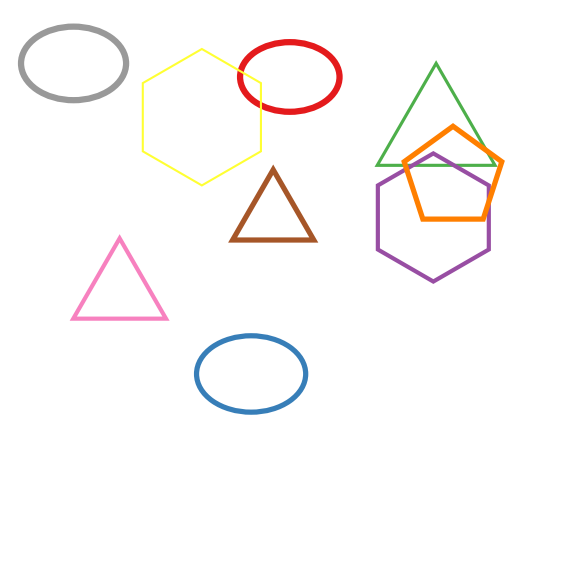[{"shape": "oval", "thickness": 3, "radius": 0.43, "center": [0.502, 0.866]}, {"shape": "oval", "thickness": 2.5, "radius": 0.47, "center": [0.435, 0.352]}, {"shape": "triangle", "thickness": 1.5, "radius": 0.59, "center": [0.755, 0.772]}, {"shape": "hexagon", "thickness": 2, "radius": 0.55, "center": [0.75, 0.623]}, {"shape": "pentagon", "thickness": 2.5, "radius": 0.44, "center": [0.784, 0.692]}, {"shape": "hexagon", "thickness": 1, "radius": 0.59, "center": [0.35, 0.796]}, {"shape": "triangle", "thickness": 2.5, "radius": 0.41, "center": [0.473, 0.624]}, {"shape": "triangle", "thickness": 2, "radius": 0.46, "center": [0.207, 0.494]}, {"shape": "oval", "thickness": 3, "radius": 0.45, "center": [0.127, 0.889]}]